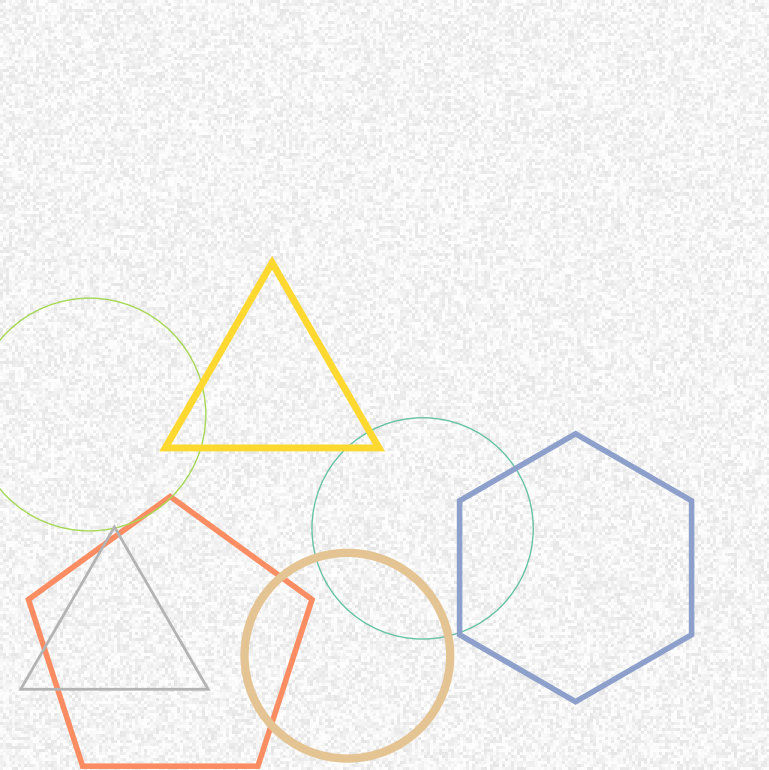[{"shape": "circle", "thickness": 0.5, "radius": 0.72, "center": [0.549, 0.314]}, {"shape": "pentagon", "thickness": 2, "radius": 0.97, "center": [0.221, 0.162]}, {"shape": "hexagon", "thickness": 2, "radius": 0.87, "center": [0.748, 0.263]}, {"shape": "circle", "thickness": 0.5, "radius": 0.76, "center": [0.116, 0.462]}, {"shape": "triangle", "thickness": 2.5, "radius": 0.8, "center": [0.353, 0.498]}, {"shape": "circle", "thickness": 3, "radius": 0.67, "center": [0.451, 0.148]}, {"shape": "triangle", "thickness": 1, "radius": 0.7, "center": [0.149, 0.175]}]